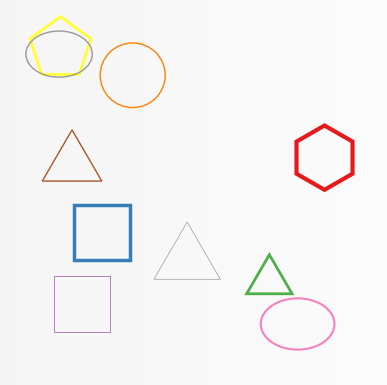[{"shape": "hexagon", "thickness": 3, "radius": 0.42, "center": [0.837, 0.591]}, {"shape": "square", "thickness": 2.5, "radius": 0.36, "center": [0.263, 0.396]}, {"shape": "triangle", "thickness": 2, "radius": 0.34, "center": [0.695, 0.271]}, {"shape": "square", "thickness": 0.5, "radius": 0.36, "center": [0.211, 0.21]}, {"shape": "circle", "thickness": 1, "radius": 0.42, "center": [0.342, 0.805]}, {"shape": "pentagon", "thickness": 2, "radius": 0.41, "center": [0.156, 0.874]}, {"shape": "triangle", "thickness": 1, "radius": 0.44, "center": [0.186, 0.574]}, {"shape": "oval", "thickness": 1.5, "radius": 0.48, "center": [0.768, 0.158]}, {"shape": "oval", "thickness": 1, "radius": 0.43, "center": [0.152, 0.859]}, {"shape": "triangle", "thickness": 0.5, "radius": 0.5, "center": [0.483, 0.324]}]